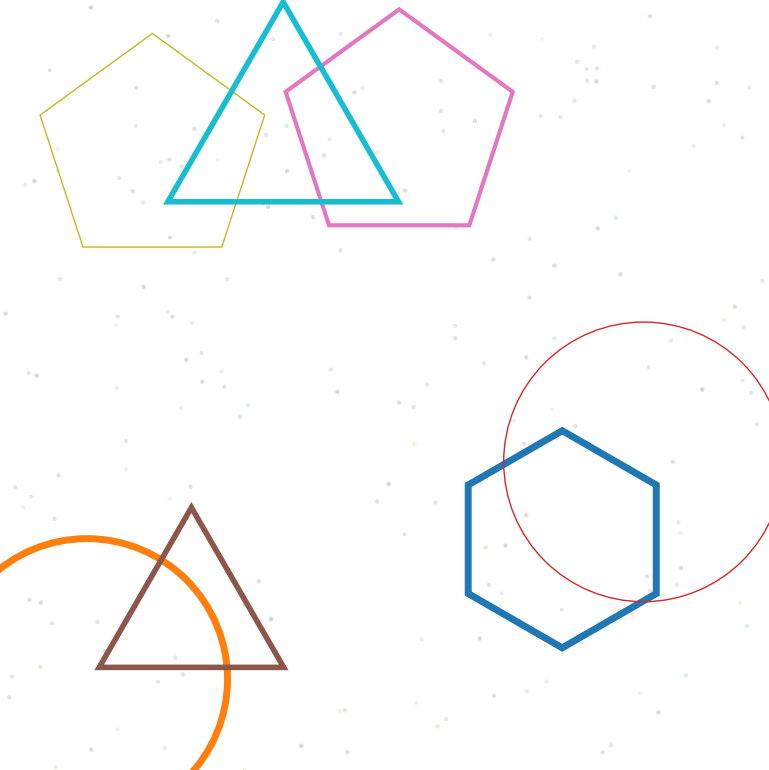[{"shape": "hexagon", "thickness": 2.5, "radius": 0.71, "center": [0.73, 0.3]}, {"shape": "circle", "thickness": 2.5, "radius": 0.91, "center": [0.113, 0.118]}, {"shape": "circle", "thickness": 0.5, "radius": 0.91, "center": [0.836, 0.4]}, {"shape": "triangle", "thickness": 2, "radius": 0.69, "center": [0.249, 0.202]}, {"shape": "pentagon", "thickness": 1.5, "radius": 0.78, "center": [0.518, 0.833]}, {"shape": "pentagon", "thickness": 0.5, "radius": 0.77, "center": [0.198, 0.803]}, {"shape": "triangle", "thickness": 2, "radius": 0.86, "center": [0.368, 0.824]}]